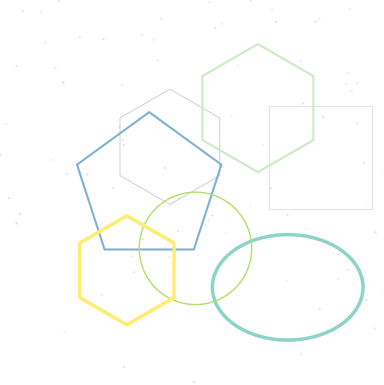[{"shape": "oval", "thickness": 2.5, "radius": 0.98, "center": [0.747, 0.254]}, {"shape": "hexagon", "thickness": 0.5, "radius": 0.75, "center": [0.441, 0.619]}, {"shape": "pentagon", "thickness": 1.5, "radius": 0.99, "center": [0.388, 0.511]}, {"shape": "circle", "thickness": 1, "radius": 0.73, "center": [0.508, 0.355]}, {"shape": "square", "thickness": 0.5, "radius": 0.67, "center": [0.832, 0.591]}, {"shape": "hexagon", "thickness": 1.5, "radius": 0.83, "center": [0.67, 0.719]}, {"shape": "hexagon", "thickness": 2.5, "radius": 0.71, "center": [0.33, 0.298]}]